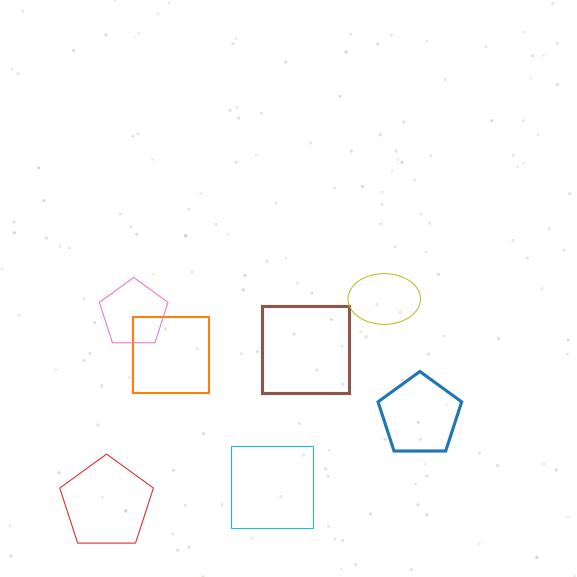[{"shape": "pentagon", "thickness": 1.5, "radius": 0.38, "center": [0.727, 0.28]}, {"shape": "square", "thickness": 1, "radius": 0.33, "center": [0.296, 0.384]}, {"shape": "pentagon", "thickness": 0.5, "radius": 0.43, "center": [0.185, 0.128]}, {"shape": "square", "thickness": 1.5, "radius": 0.38, "center": [0.529, 0.395]}, {"shape": "pentagon", "thickness": 0.5, "radius": 0.31, "center": [0.231, 0.456]}, {"shape": "oval", "thickness": 0.5, "radius": 0.31, "center": [0.665, 0.481]}, {"shape": "square", "thickness": 0.5, "radius": 0.36, "center": [0.471, 0.156]}]